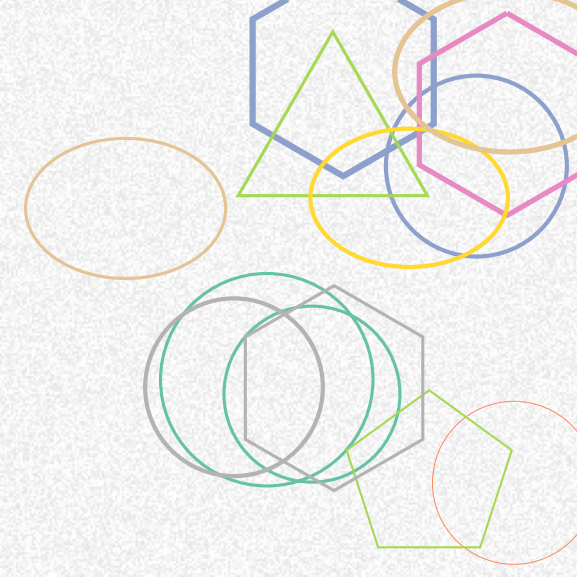[{"shape": "circle", "thickness": 1.5, "radius": 0.92, "center": [0.462, 0.342]}, {"shape": "circle", "thickness": 1.5, "radius": 0.76, "center": [0.54, 0.317]}, {"shape": "circle", "thickness": 0.5, "radius": 0.71, "center": [0.89, 0.163]}, {"shape": "circle", "thickness": 2, "radius": 0.78, "center": [0.825, 0.712]}, {"shape": "hexagon", "thickness": 3, "radius": 0.91, "center": [0.594, 0.875]}, {"shape": "hexagon", "thickness": 2.5, "radius": 0.88, "center": [0.878, 0.801]}, {"shape": "triangle", "thickness": 1.5, "radius": 0.95, "center": [0.576, 0.755]}, {"shape": "pentagon", "thickness": 1, "radius": 0.75, "center": [0.743, 0.173]}, {"shape": "oval", "thickness": 2, "radius": 0.86, "center": [0.709, 0.657]}, {"shape": "oval", "thickness": 1.5, "radius": 0.87, "center": [0.218, 0.638]}, {"shape": "oval", "thickness": 2.5, "radius": 0.99, "center": [0.882, 0.875]}, {"shape": "circle", "thickness": 2, "radius": 0.77, "center": [0.405, 0.329]}, {"shape": "hexagon", "thickness": 1.5, "radius": 0.89, "center": [0.578, 0.327]}]